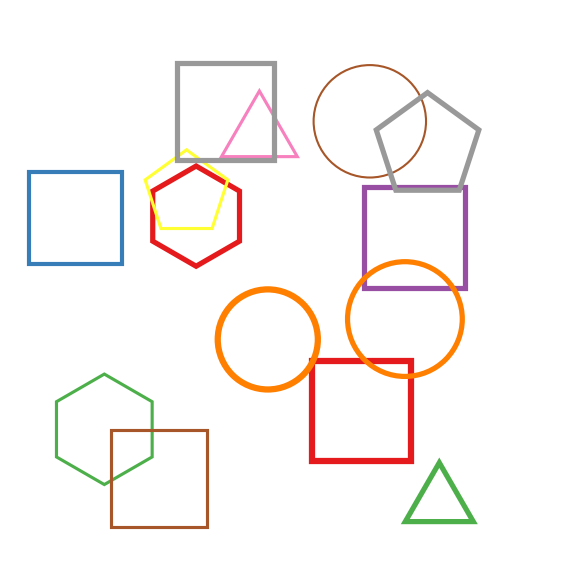[{"shape": "square", "thickness": 3, "radius": 0.43, "center": [0.626, 0.287]}, {"shape": "hexagon", "thickness": 2.5, "radius": 0.43, "center": [0.34, 0.625]}, {"shape": "square", "thickness": 2, "radius": 0.4, "center": [0.131, 0.621]}, {"shape": "triangle", "thickness": 2.5, "radius": 0.34, "center": [0.761, 0.13]}, {"shape": "hexagon", "thickness": 1.5, "radius": 0.48, "center": [0.181, 0.256]}, {"shape": "square", "thickness": 2.5, "radius": 0.44, "center": [0.718, 0.588]}, {"shape": "circle", "thickness": 2.5, "radius": 0.5, "center": [0.701, 0.447]}, {"shape": "circle", "thickness": 3, "radius": 0.43, "center": [0.464, 0.411]}, {"shape": "pentagon", "thickness": 1.5, "radius": 0.38, "center": [0.323, 0.664]}, {"shape": "circle", "thickness": 1, "radius": 0.49, "center": [0.64, 0.789]}, {"shape": "square", "thickness": 1.5, "radius": 0.42, "center": [0.275, 0.171]}, {"shape": "triangle", "thickness": 1.5, "radius": 0.38, "center": [0.449, 0.766]}, {"shape": "square", "thickness": 2.5, "radius": 0.42, "center": [0.391, 0.806]}, {"shape": "pentagon", "thickness": 2.5, "radius": 0.47, "center": [0.74, 0.745]}]